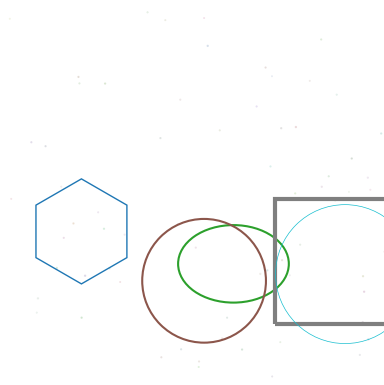[{"shape": "hexagon", "thickness": 1, "radius": 0.68, "center": [0.212, 0.399]}, {"shape": "oval", "thickness": 1.5, "radius": 0.72, "center": [0.606, 0.315]}, {"shape": "circle", "thickness": 1.5, "radius": 0.8, "center": [0.53, 0.271]}, {"shape": "square", "thickness": 3, "radius": 0.81, "center": [0.877, 0.32]}, {"shape": "circle", "thickness": 0.5, "radius": 0.9, "center": [0.896, 0.288]}]